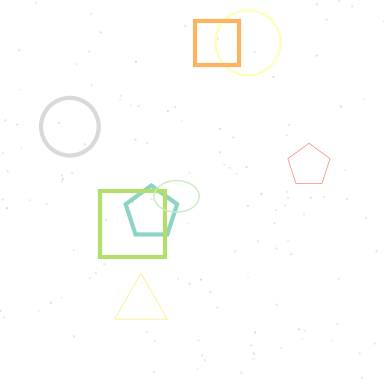[{"shape": "pentagon", "thickness": 3, "radius": 0.35, "center": [0.393, 0.448]}, {"shape": "circle", "thickness": 1.5, "radius": 0.42, "center": [0.644, 0.889]}, {"shape": "pentagon", "thickness": 0.5, "radius": 0.29, "center": [0.802, 0.57]}, {"shape": "square", "thickness": 3, "radius": 0.29, "center": [0.564, 0.888]}, {"shape": "square", "thickness": 3, "radius": 0.43, "center": [0.344, 0.418]}, {"shape": "circle", "thickness": 3, "radius": 0.37, "center": [0.181, 0.671]}, {"shape": "oval", "thickness": 1, "radius": 0.29, "center": [0.459, 0.49]}, {"shape": "triangle", "thickness": 0.5, "radius": 0.4, "center": [0.366, 0.211]}]